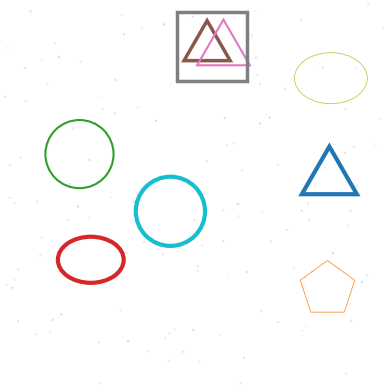[{"shape": "triangle", "thickness": 3, "radius": 0.41, "center": [0.855, 0.537]}, {"shape": "pentagon", "thickness": 0.5, "radius": 0.37, "center": [0.851, 0.249]}, {"shape": "circle", "thickness": 1.5, "radius": 0.44, "center": [0.206, 0.6]}, {"shape": "oval", "thickness": 3, "radius": 0.43, "center": [0.236, 0.325]}, {"shape": "triangle", "thickness": 2.5, "radius": 0.35, "center": [0.538, 0.877]}, {"shape": "triangle", "thickness": 1.5, "radius": 0.4, "center": [0.58, 0.87]}, {"shape": "square", "thickness": 2.5, "radius": 0.45, "center": [0.55, 0.879]}, {"shape": "oval", "thickness": 0.5, "radius": 0.47, "center": [0.859, 0.797]}, {"shape": "circle", "thickness": 3, "radius": 0.45, "center": [0.443, 0.451]}]